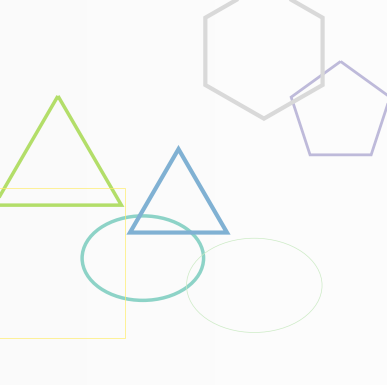[{"shape": "oval", "thickness": 2.5, "radius": 0.78, "center": [0.369, 0.33]}, {"shape": "pentagon", "thickness": 2, "radius": 0.67, "center": [0.879, 0.706]}, {"shape": "triangle", "thickness": 3, "radius": 0.72, "center": [0.461, 0.468]}, {"shape": "triangle", "thickness": 2.5, "radius": 0.95, "center": [0.15, 0.562]}, {"shape": "hexagon", "thickness": 3, "radius": 0.87, "center": [0.681, 0.867]}, {"shape": "oval", "thickness": 0.5, "radius": 0.87, "center": [0.656, 0.259]}, {"shape": "square", "thickness": 0.5, "radius": 0.97, "center": [0.128, 0.317]}]